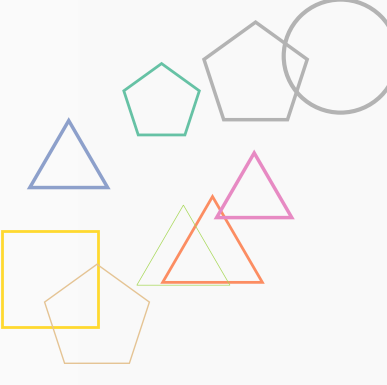[{"shape": "pentagon", "thickness": 2, "radius": 0.51, "center": [0.417, 0.732]}, {"shape": "triangle", "thickness": 2, "radius": 0.74, "center": [0.548, 0.341]}, {"shape": "triangle", "thickness": 2.5, "radius": 0.58, "center": [0.177, 0.571]}, {"shape": "triangle", "thickness": 2.5, "radius": 0.56, "center": [0.656, 0.491]}, {"shape": "triangle", "thickness": 0.5, "radius": 0.69, "center": [0.473, 0.329]}, {"shape": "square", "thickness": 2, "radius": 0.62, "center": [0.129, 0.275]}, {"shape": "pentagon", "thickness": 1, "radius": 0.71, "center": [0.25, 0.171]}, {"shape": "pentagon", "thickness": 2.5, "radius": 0.7, "center": [0.66, 0.802]}, {"shape": "circle", "thickness": 3, "radius": 0.73, "center": [0.879, 0.854]}]